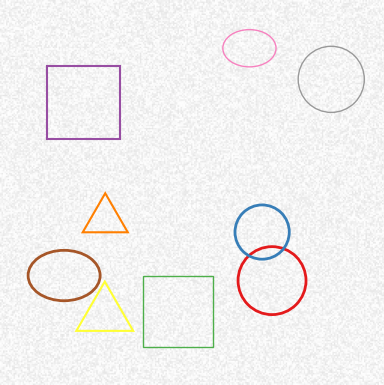[{"shape": "circle", "thickness": 2, "radius": 0.44, "center": [0.707, 0.271]}, {"shape": "circle", "thickness": 2, "radius": 0.35, "center": [0.681, 0.397]}, {"shape": "square", "thickness": 1, "radius": 0.46, "center": [0.462, 0.192]}, {"shape": "square", "thickness": 1.5, "radius": 0.47, "center": [0.218, 0.734]}, {"shape": "triangle", "thickness": 1.5, "radius": 0.34, "center": [0.273, 0.43]}, {"shape": "triangle", "thickness": 1.5, "radius": 0.43, "center": [0.272, 0.183]}, {"shape": "oval", "thickness": 2, "radius": 0.47, "center": [0.167, 0.284]}, {"shape": "oval", "thickness": 1, "radius": 0.35, "center": [0.648, 0.875]}, {"shape": "circle", "thickness": 1, "radius": 0.43, "center": [0.86, 0.794]}]